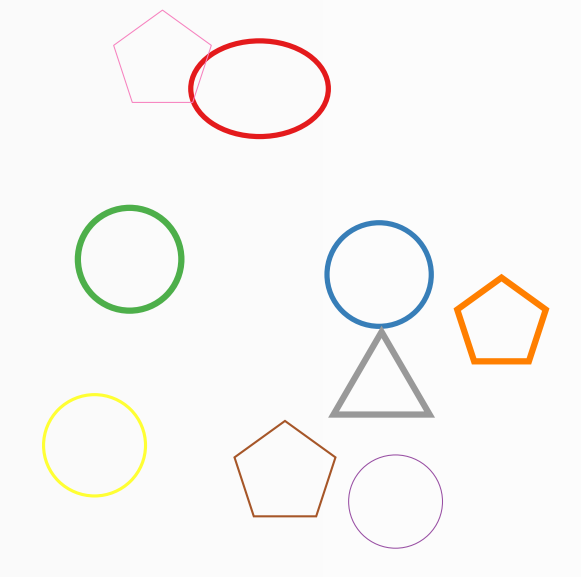[{"shape": "oval", "thickness": 2.5, "radius": 0.59, "center": [0.447, 0.846]}, {"shape": "circle", "thickness": 2.5, "radius": 0.45, "center": [0.652, 0.524]}, {"shape": "circle", "thickness": 3, "radius": 0.45, "center": [0.223, 0.55]}, {"shape": "circle", "thickness": 0.5, "radius": 0.4, "center": [0.681, 0.131]}, {"shape": "pentagon", "thickness": 3, "radius": 0.4, "center": [0.863, 0.438]}, {"shape": "circle", "thickness": 1.5, "radius": 0.44, "center": [0.163, 0.228]}, {"shape": "pentagon", "thickness": 1, "radius": 0.46, "center": [0.49, 0.179]}, {"shape": "pentagon", "thickness": 0.5, "radius": 0.44, "center": [0.28, 0.893]}, {"shape": "triangle", "thickness": 3, "radius": 0.48, "center": [0.656, 0.329]}]